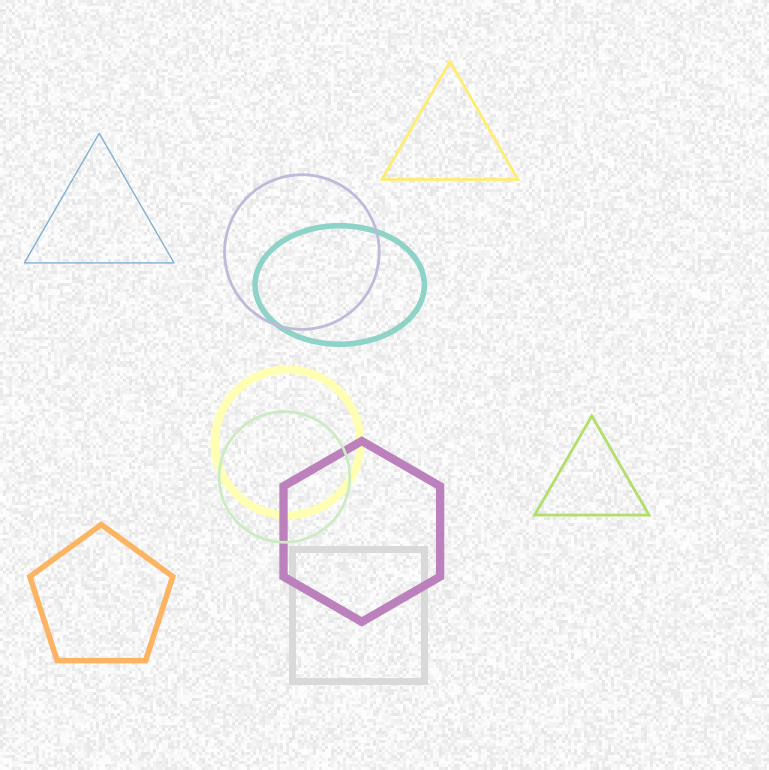[{"shape": "oval", "thickness": 2, "radius": 0.55, "center": [0.441, 0.63]}, {"shape": "circle", "thickness": 3, "radius": 0.47, "center": [0.373, 0.425]}, {"shape": "circle", "thickness": 1, "radius": 0.5, "center": [0.392, 0.673]}, {"shape": "triangle", "thickness": 0.5, "radius": 0.56, "center": [0.129, 0.715]}, {"shape": "pentagon", "thickness": 2, "radius": 0.49, "center": [0.132, 0.221]}, {"shape": "triangle", "thickness": 1, "radius": 0.43, "center": [0.769, 0.374]}, {"shape": "square", "thickness": 2.5, "radius": 0.43, "center": [0.465, 0.202]}, {"shape": "hexagon", "thickness": 3, "radius": 0.59, "center": [0.47, 0.31]}, {"shape": "circle", "thickness": 1, "radius": 0.42, "center": [0.369, 0.381]}, {"shape": "triangle", "thickness": 1, "radius": 0.51, "center": [0.584, 0.818]}]